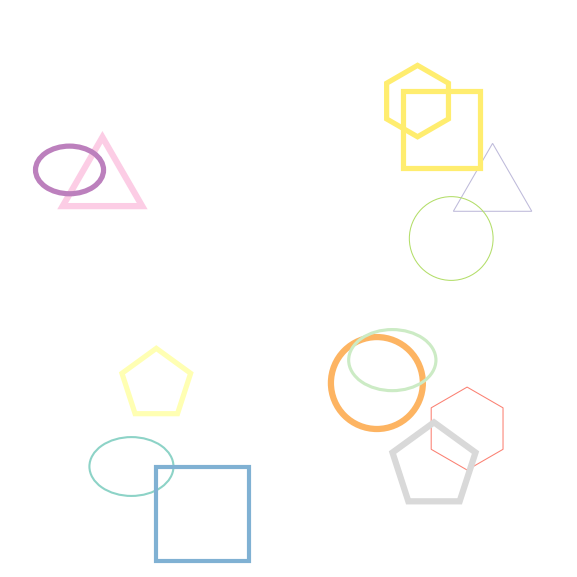[{"shape": "oval", "thickness": 1, "radius": 0.36, "center": [0.228, 0.191]}, {"shape": "pentagon", "thickness": 2.5, "radius": 0.31, "center": [0.271, 0.333]}, {"shape": "triangle", "thickness": 0.5, "radius": 0.39, "center": [0.853, 0.672]}, {"shape": "hexagon", "thickness": 0.5, "radius": 0.36, "center": [0.809, 0.257]}, {"shape": "square", "thickness": 2, "radius": 0.4, "center": [0.351, 0.109]}, {"shape": "circle", "thickness": 3, "radius": 0.4, "center": [0.653, 0.336]}, {"shape": "circle", "thickness": 0.5, "radius": 0.36, "center": [0.781, 0.586]}, {"shape": "triangle", "thickness": 3, "radius": 0.4, "center": [0.177, 0.682]}, {"shape": "pentagon", "thickness": 3, "radius": 0.38, "center": [0.752, 0.192]}, {"shape": "oval", "thickness": 2.5, "radius": 0.29, "center": [0.12, 0.705]}, {"shape": "oval", "thickness": 1.5, "radius": 0.38, "center": [0.679, 0.376]}, {"shape": "hexagon", "thickness": 2.5, "radius": 0.31, "center": [0.723, 0.824]}, {"shape": "square", "thickness": 2.5, "radius": 0.33, "center": [0.765, 0.775]}]